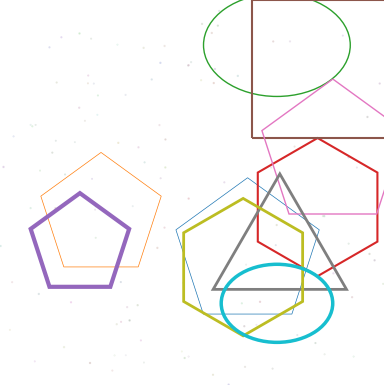[{"shape": "pentagon", "thickness": 0.5, "radius": 0.98, "center": [0.643, 0.343]}, {"shape": "pentagon", "thickness": 0.5, "radius": 0.82, "center": [0.262, 0.44]}, {"shape": "oval", "thickness": 1, "radius": 0.95, "center": [0.719, 0.883]}, {"shape": "hexagon", "thickness": 1.5, "radius": 0.9, "center": [0.825, 0.462]}, {"shape": "pentagon", "thickness": 3, "radius": 0.67, "center": [0.208, 0.364]}, {"shape": "square", "thickness": 1.5, "radius": 0.9, "center": [0.835, 0.821]}, {"shape": "pentagon", "thickness": 1, "radius": 0.97, "center": [0.865, 0.601]}, {"shape": "triangle", "thickness": 2, "radius": 1.0, "center": [0.727, 0.348]}, {"shape": "hexagon", "thickness": 2, "radius": 0.89, "center": [0.632, 0.306]}, {"shape": "oval", "thickness": 2.5, "radius": 0.72, "center": [0.719, 0.212]}]